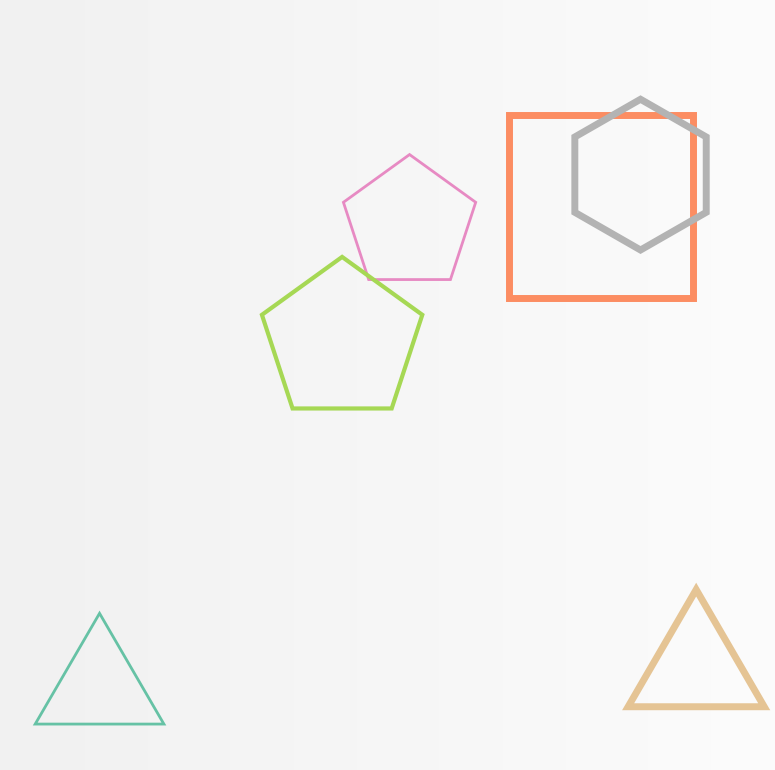[{"shape": "triangle", "thickness": 1, "radius": 0.48, "center": [0.128, 0.108]}, {"shape": "square", "thickness": 2.5, "radius": 0.59, "center": [0.775, 0.731]}, {"shape": "pentagon", "thickness": 1, "radius": 0.45, "center": [0.528, 0.71]}, {"shape": "pentagon", "thickness": 1.5, "radius": 0.54, "center": [0.441, 0.558]}, {"shape": "triangle", "thickness": 2.5, "radius": 0.51, "center": [0.898, 0.133]}, {"shape": "hexagon", "thickness": 2.5, "radius": 0.49, "center": [0.826, 0.773]}]